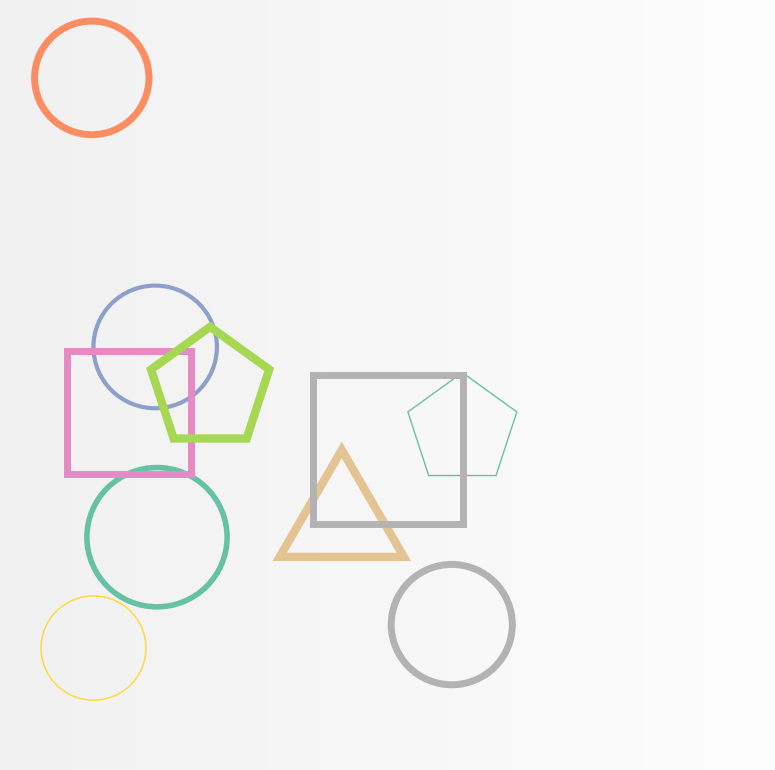[{"shape": "circle", "thickness": 2, "radius": 0.45, "center": [0.203, 0.302]}, {"shape": "pentagon", "thickness": 0.5, "radius": 0.37, "center": [0.597, 0.442]}, {"shape": "circle", "thickness": 2.5, "radius": 0.37, "center": [0.118, 0.899]}, {"shape": "circle", "thickness": 1.5, "radius": 0.4, "center": [0.2, 0.549]}, {"shape": "square", "thickness": 2.5, "radius": 0.4, "center": [0.166, 0.464]}, {"shape": "pentagon", "thickness": 3, "radius": 0.4, "center": [0.271, 0.495]}, {"shape": "circle", "thickness": 0.5, "radius": 0.34, "center": [0.121, 0.158]}, {"shape": "triangle", "thickness": 3, "radius": 0.46, "center": [0.441, 0.323]}, {"shape": "square", "thickness": 2.5, "radius": 0.49, "center": [0.501, 0.416]}, {"shape": "circle", "thickness": 2.5, "radius": 0.39, "center": [0.583, 0.189]}]